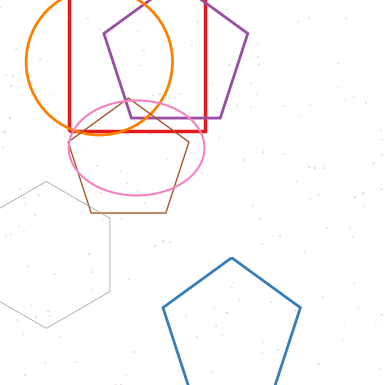[{"shape": "square", "thickness": 2.5, "radius": 0.89, "center": [0.356, 0.838]}, {"shape": "pentagon", "thickness": 2, "radius": 0.94, "center": [0.602, 0.143]}, {"shape": "pentagon", "thickness": 2, "radius": 0.98, "center": [0.457, 0.852]}, {"shape": "circle", "thickness": 2, "radius": 0.95, "center": [0.258, 0.84]}, {"shape": "pentagon", "thickness": 1, "radius": 0.82, "center": [0.334, 0.58]}, {"shape": "oval", "thickness": 1.5, "radius": 0.88, "center": [0.355, 0.616]}, {"shape": "hexagon", "thickness": 0.5, "radius": 0.95, "center": [0.12, 0.338]}]